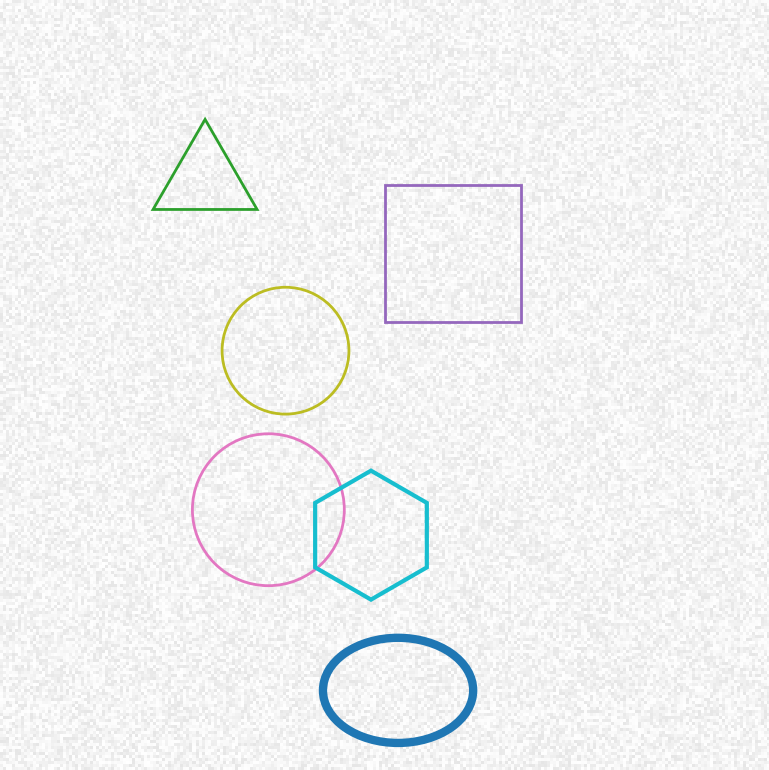[{"shape": "oval", "thickness": 3, "radius": 0.49, "center": [0.517, 0.103]}, {"shape": "triangle", "thickness": 1, "radius": 0.39, "center": [0.266, 0.767]}, {"shape": "square", "thickness": 1, "radius": 0.44, "center": [0.588, 0.67]}, {"shape": "circle", "thickness": 1, "radius": 0.49, "center": [0.349, 0.338]}, {"shape": "circle", "thickness": 1, "radius": 0.41, "center": [0.371, 0.545]}, {"shape": "hexagon", "thickness": 1.5, "radius": 0.42, "center": [0.482, 0.305]}]